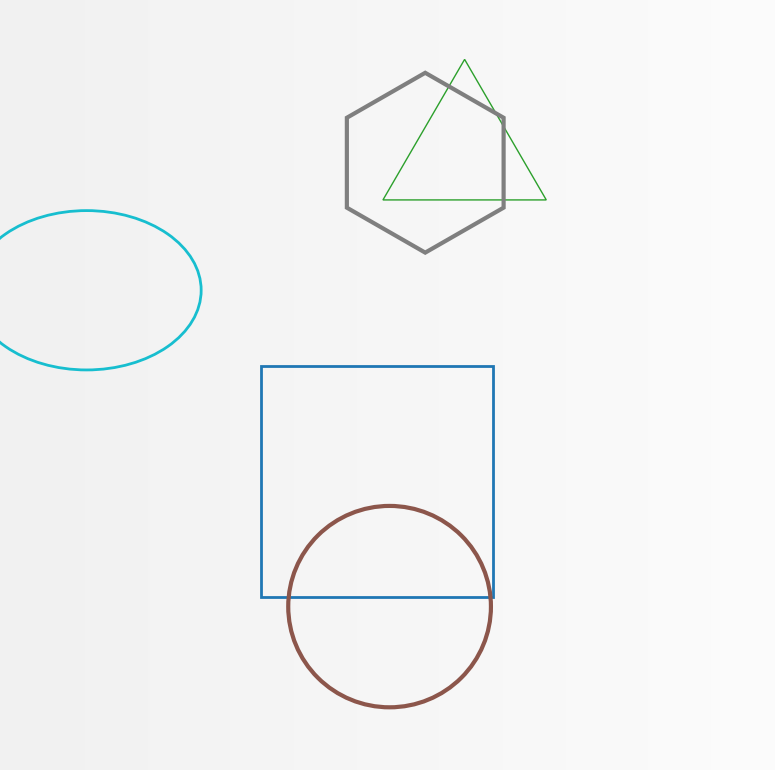[{"shape": "square", "thickness": 1, "radius": 0.75, "center": [0.486, 0.375]}, {"shape": "triangle", "thickness": 0.5, "radius": 0.61, "center": [0.6, 0.801]}, {"shape": "circle", "thickness": 1.5, "radius": 0.65, "center": [0.503, 0.212]}, {"shape": "hexagon", "thickness": 1.5, "radius": 0.58, "center": [0.549, 0.789]}, {"shape": "oval", "thickness": 1, "radius": 0.74, "center": [0.112, 0.623]}]